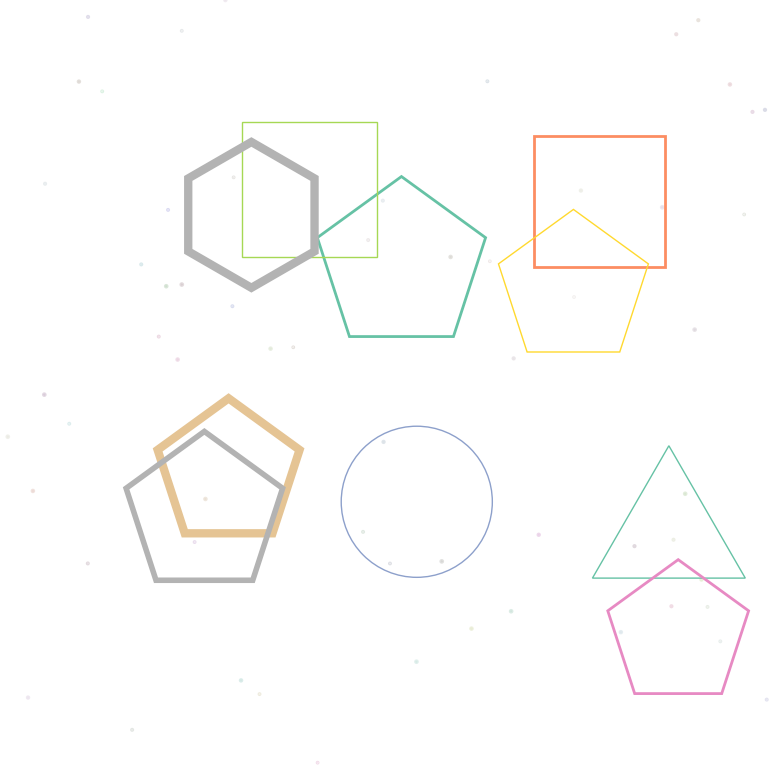[{"shape": "triangle", "thickness": 0.5, "radius": 0.57, "center": [0.869, 0.307]}, {"shape": "pentagon", "thickness": 1, "radius": 0.57, "center": [0.521, 0.656]}, {"shape": "square", "thickness": 1, "radius": 0.43, "center": [0.779, 0.739]}, {"shape": "circle", "thickness": 0.5, "radius": 0.49, "center": [0.541, 0.348]}, {"shape": "pentagon", "thickness": 1, "radius": 0.48, "center": [0.881, 0.177]}, {"shape": "square", "thickness": 0.5, "radius": 0.44, "center": [0.402, 0.754]}, {"shape": "pentagon", "thickness": 0.5, "radius": 0.51, "center": [0.745, 0.626]}, {"shape": "pentagon", "thickness": 3, "radius": 0.48, "center": [0.297, 0.386]}, {"shape": "hexagon", "thickness": 3, "radius": 0.47, "center": [0.326, 0.721]}, {"shape": "pentagon", "thickness": 2, "radius": 0.53, "center": [0.265, 0.333]}]